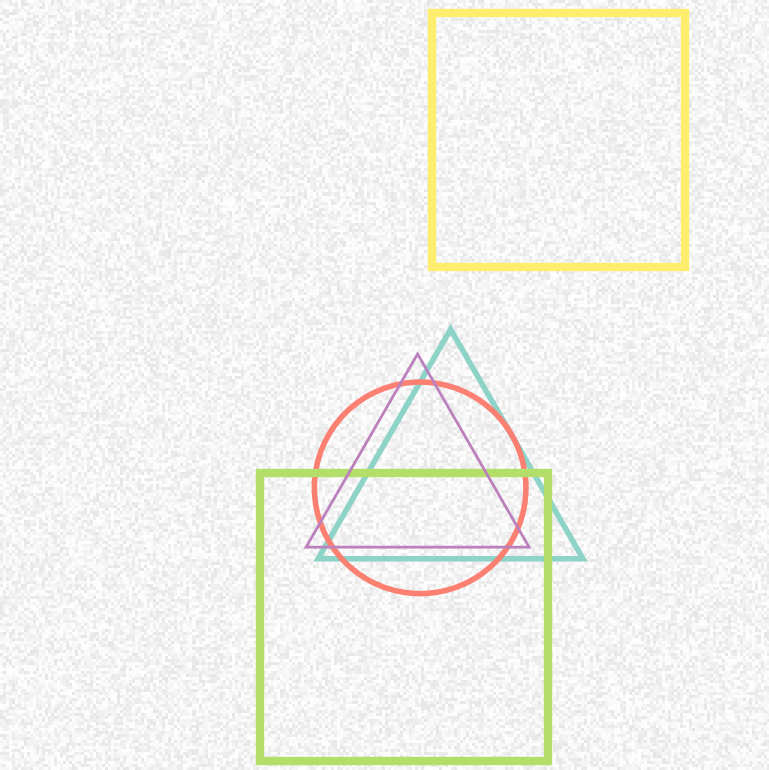[{"shape": "triangle", "thickness": 2, "radius": 0.99, "center": [0.585, 0.374]}, {"shape": "circle", "thickness": 2, "radius": 0.69, "center": [0.546, 0.366]}, {"shape": "square", "thickness": 3, "radius": 0.93, "center": [0.525, 0.199]}, {"shape": "triangle", "thickness": 1, "radius": 0.84, "center": [0.542, 0.373]}, {"shape": "square", "thickness": 3, "radius": 0.82, "center": [0.725, 0.818]}]